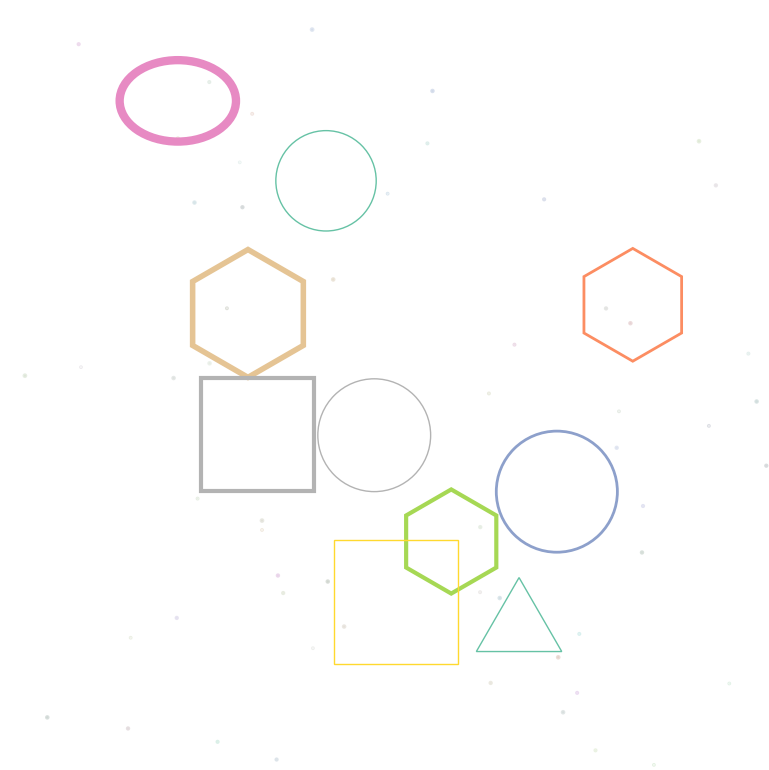[{"shape": "triangle", "thickness": 0.5, "radius": 0.32, "center": [0.674, 0.186]}, {"shape": "circle", "thickness": 0.5, "radius": 0.33, "center": [0.423, 0.765]}, {"shape": "hexagon", "thickness": 1, "radius": 0.37, "center": [0.822, 0.604]}, {"shape": "circle", "thickness": 1, "radius": 0.39, "center": [0.723, 0.361]}, {"shape": "oval", "thickness": 3, "radius": 0.38, "center": [0.231, 0.869]}, {"shape": "hexagon", "thickness": 1.5, "radius": 0.34, "center": [0.586, 0.297]}, {"shape": "square", "thickness": 0.5, "radius": 0.4, "center": [0.514, 0.218]}, {"shape": "hexagon", "thickness": 2, "radius": 0.42, "center": [0.322, 0.593]}, {"shape": "circle", "thickness": 0.5, "radius": 0.37, "center": [0.486, 0.435]}, {"shape": "square", "thickness": 1.5, "radius": 0.37, "center": [0.334, 0.436]}]